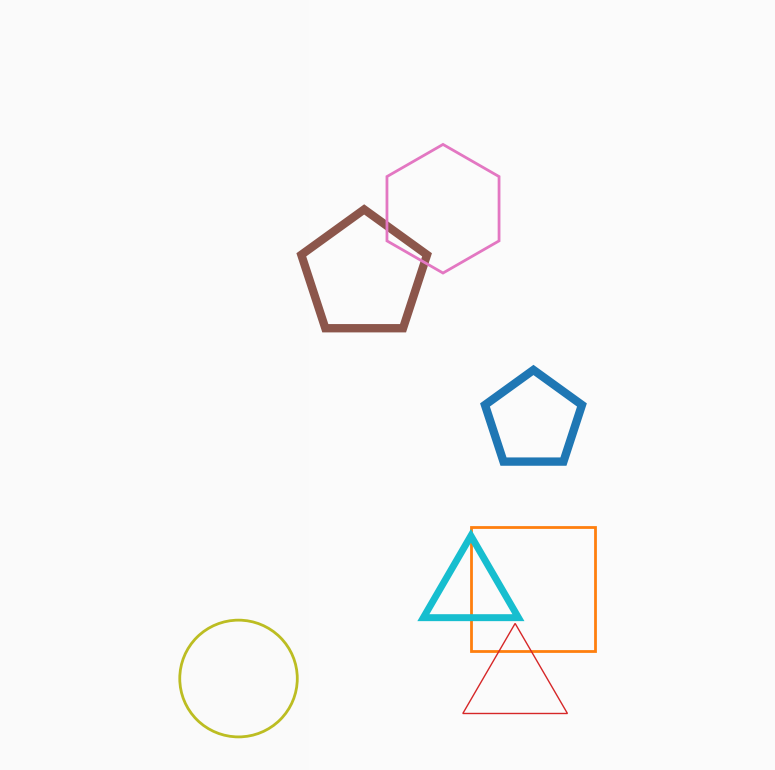[{"shape": "pentagon", "thickness": 3, "radius": 0.33, "center": [0.688, 0.454]}, {"shape": "square", "thickness": 1, "radius": 0.4, "center": [0.687, 0.235]}, {"shape": "triangle", "thickness": 0.5, "radius": 0.39, "center": [0.665, 0.112]}, {"shape": "pentagon", "thickness": 3, "radius": 0.43, "center": [0.47, 0.643]}, {"shape": "hexagon", "thickness": 1, "radius": 0.42, "center": [0.572, 0.729]}, {"shape": "circle", "thickness": 1, "radius": 0.38, "center": [0.308, 0.119]}, {"shape": "triangle", "thickness": 2.5, "radius": 0.35, "center": [0.608, 0.233]}]